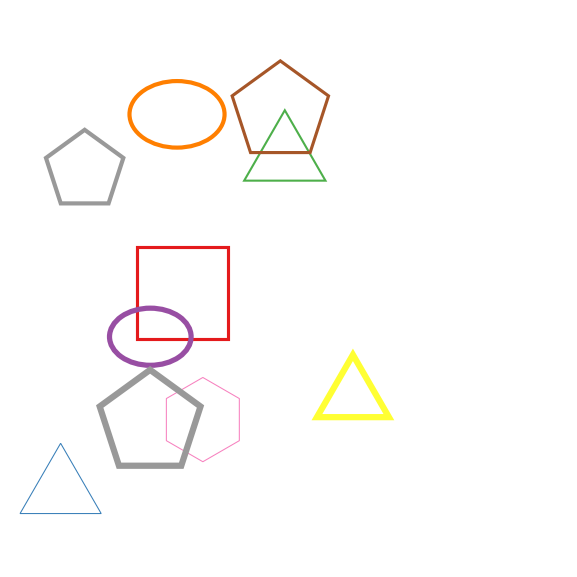[{"shape": "square", "thickness": 1.5, "radius": 0.4, "center": [0.316, 0.492]}, {"shape": "triangle", "thickness": 0.5, "radius": 0.41, "center": [0.105, 0.15]}, {"shape": "triangle", "thickness": 1, "radius": 0.41, "center": [0.493, 0.727]}, {"shape": "oval", "thickness": 2.5, "radius": 0.35, "center": [0.26, 0.416]}, {"shape": "oval", "thickness": 2, "radius": 0.41, "center": [0.307, 0.801]}, {"shape": "triangle", "thickness": 3, "radius": 0.36, "center": [0.611, 0.313]}, {"shape": "pentagon", "thickness": 1.5, "radius": 0.44, "center": [0.485, 0.806]}, {"shape": "hexagon", "thickness": 0.5, "radius": 0.36, "center": [0.351, 0.273]}, {"shape": "pentagon", "thickness": 3, "radius": 0.46, "center": [0.26, 0.267]}, {"shape": "pentagon", "thickness": 2, "radius": 0.35, "center": [0.147, 0.704]}]